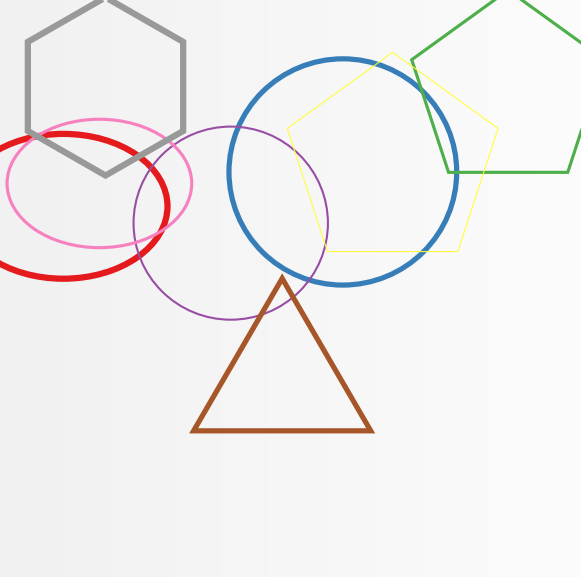[{"shape": "oval", "thickness": 3, "radius": 0.9, "center": [0.109, 0.642]}, {"shape": "circle", "thickness": 2.5, "radius": 0.98, "center": [0.59, 0.701]}, {"shape": "pentagon", "thickness": 1.5, "radius": 0.87, "center": [0.874, 0.842]}, {"shape": "circle", "thickness": 1, "radius": 0.84, "center": [0.397, 0.613]}, {"shape": "pentagon", "thickness": 0.5, "radius": 0.95, "center": [0.676, 0.718]}, {"shape": "triangle", "thickness": 2.5, "radius": 0.88, "center": [0.485, 0.341]}, {"shape": "oval", "thickness": 1.5, "radius": 0.79, "center": [0.171, 0.681]}, {"shape": "hexagon", "thickness": 3, "radius": 0.77, "center": [0.182, 0.85]}]